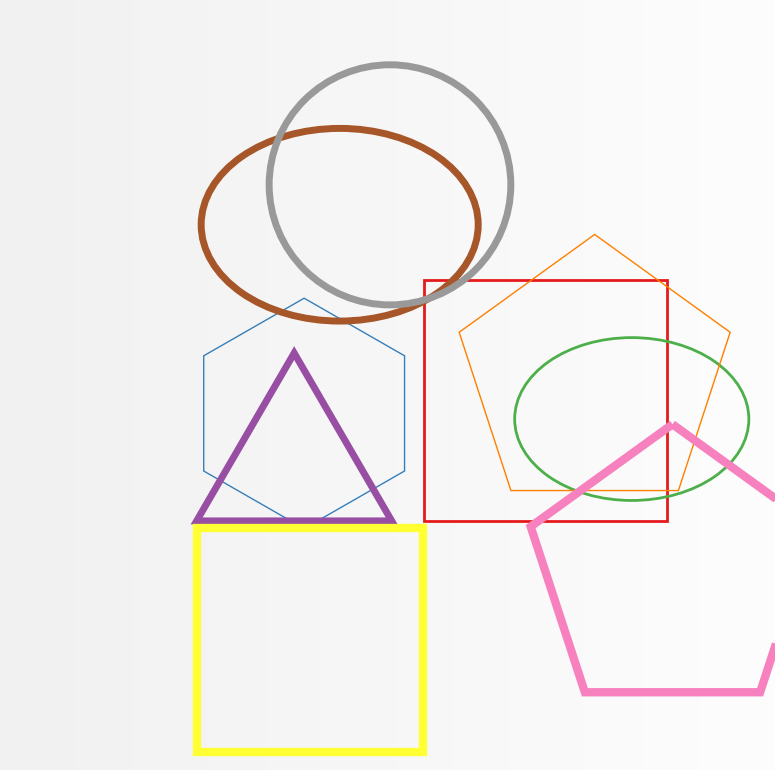[{"shape": "square", "thickness": 1, "radius": 0.78, "center": [0.704, 0.48]}, {"shape": "hexagon", "thickness": 0.5, "radius": 0.75, "center": [0.392, 0.463]}, {"shape": "oval", "thickness": 1, "radius": 0.76, "center": [0.815, 0.456]}, {"shape": "triangle", "thickness": 2.5, "radius": 0.73, "center": [0.38, 0.396]}, {"shape": "pentagon", "thickness": 0.5, "radius": 0.92, "center": [0.767, 0.512]}, {"shape": "square", "thickness": 3, "radius": 0.73, "center": [0.4, 0.169]}, {"shape": "oval", "thickness": 2.5, "radius": 0.89, "center": [0.438, 0.708]}, {"shape": "pentagon", "thickness": 3, "radius": 0.96, "center": [0.868, 0.257]}, {"shape": "circle", "thickness": 2.5, "radius": 0.78, "center": [0.503, 0.76]}]